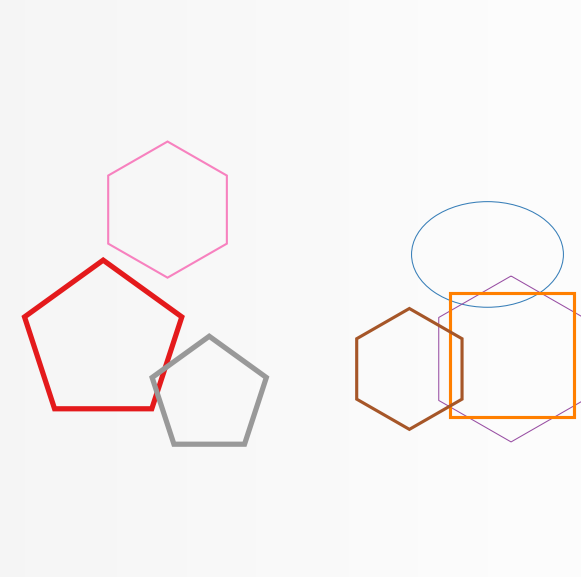[{"shape": "pentagon", "thickness": 2.5, "radius": 0.71, "center": [0.178, 0.406]}, {"shape": "oval", "thickness": 0.5, "radius": 0.65, "center": [0.839, 0.559]}, {"shape": "hexagon", "thickness": 0.5, "radius": 0.72, "center": [0.879, 0.378]}, {"shape": "square", "thickness": 1.5, "radius": 0.54, "center": [0.881, 0.385]}, {"shape": "hexagon", "thickness": 1.5, "radius": 0.52, "center": [0.704, 0.36]}, {"shape": "hexagon", "thickness": 1, "radius": 0.59, "center": [0.288, 0.636]}, {"shape": "pentagon", "thickness": 2.5, "radius": 0.52, "center": [0.36, 0.314]}]